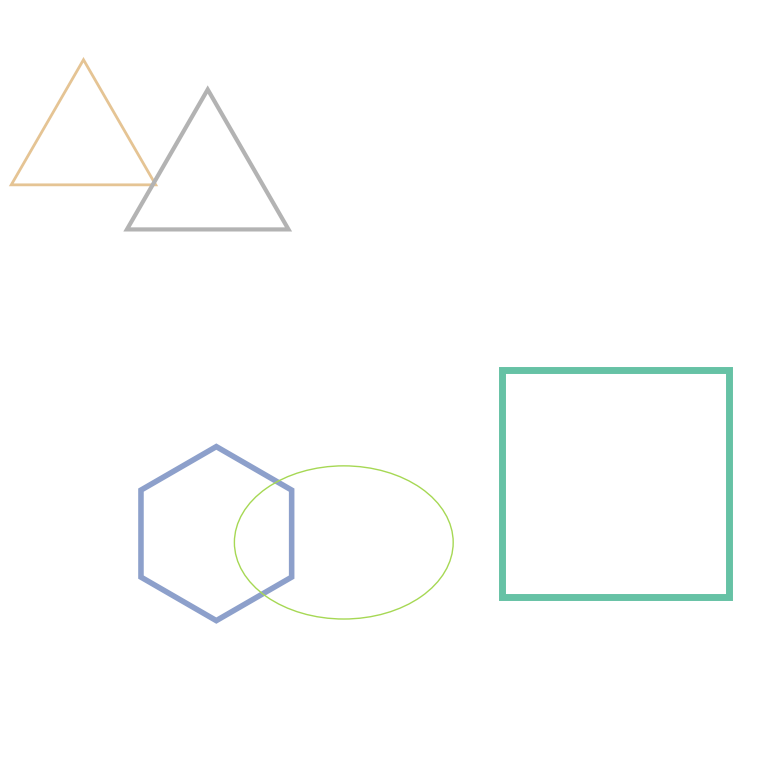[{"shape": "square", "thickness": 2.5, "radius": 0.74, "center": [0.799, 0.372]}, {"shape": "hexagon", "thickness": 2, "radius": 0.56, "center": [0.281, 0.307]}, {"shape": "oval", "thickness": 0.5, "radius": 0.71, "center": [0.446, 0.296]}, {"shape": "triangle", "thickness": 1, "radius": 0.54, "center": [0.108, 0.814]}, {"shape": "triangle", "thickness": 1.5, "radius": 0.61, "center": [0.27, 0.763]}]